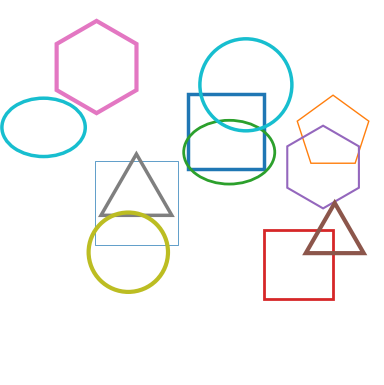[{"shape": "square", "thickness": 0.5, "radius": 0.54, "center": [0.355, 0.472]}, {"shape": "square", "thickness": 2.5, "radius": 0.49, "center": [0.587, 0.658]}, {"shape": "pentagon", "thickness": 1, "radius": 0.49, "center": [0.865, 0.655]}, {"shape": "oval", "thickness": 2, "radius": 0.59, "center": [0.595, 0.605]}, {"shape": "square", "thickness": 2, "radius": 0.45, "center": [0.776, 0.312]}, {"shape": "hexagon", "thickness": 1.5, "radius": 0.54, "center": [0.839, 0.566]}, {"shape": "triangle", "thickness": 3, "radius": 0.43, "center": [0.869, 0.386]}, {"shape": "hexagon", "thickness": 3, "radius": 0.6, "center": [0.251, 0.826]}, {"shape": "triangle", "thickness": 2.5, "radius": 0.53, "center": [0.354, 0.494]}, {"shape": "circle", "thickness": 3, "radius": 0.52, "center": [0.333, 0.345]}, {"shape": "circle", "thickness": 2.5, "radius": 0.6, "center": [0.639, 0.78]}, {"shape": "oval", "thickness": 2.5, "radius": 0.54, "center": [0.113, 0.669]}]